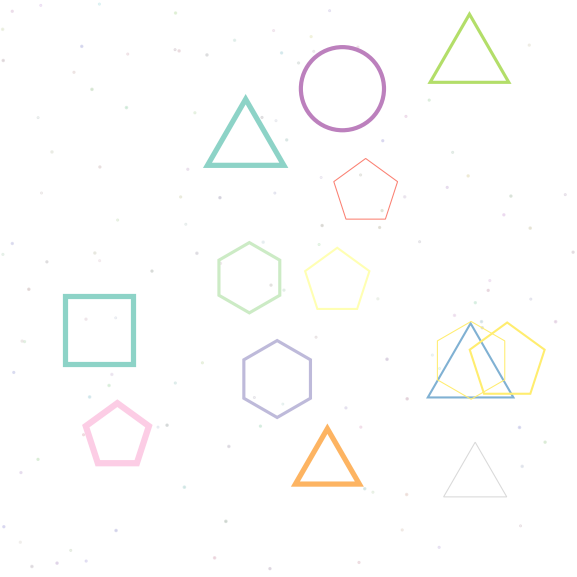[{"shape": "square", "thickness": 2.5, "radius": 0.3, "center": [0.171, 0.428]}, {"shape": "triangle", "thickness": 2.5, "radius": 0.38, "center": [0.425, 0.751]}, {"shape": "pentagon", "thickness": 1, "radius": 0.29, "center": [0.584, 0.512]}, {"shape": "hexagon", "thickness": 1.5, "radius": 0.33, "center": [0.48, 0.343]}, {"shape": "pentagon", "thickness": 0.5, "radius": 0.29, "center": [0.633, 0.667]}, {"shape": "triangle", "thickness": 1, "radius": 0.43, "center": [0.815, 0.354]}, {"shape": "triangle", "thickness": 2.5, "radius": 0.32, "center": [0.567, 0.193]}, {"shape": "triangle", "thickness": 1.5, "radius": 0.39, "center": [0.813, 0.896]}, {"shape": "pentagon", "thickness": 3, "radius": 0.29, "center": [0.203, 0.244]}, {"shape": "triangle", "thickness": 0.5, "radius": 0.32, "center": [0.823, 0.17]}, {"shape": "circle", "thickness": 2, "radius": 0.36, "center": [0.593, 0.846]}, {"shape": "hexagon", "thickness": 1.5, "radius": 0.3, "center": [0.432, 0.518]}, {"shape": "pentagon", "thickness": 1, "radius": 0.34, "center": [0.878, 0.372]}, {"shape": "hexagon", "thickness": 0.5, "radius": 0.34, "center": [0.816, 0.375]}]